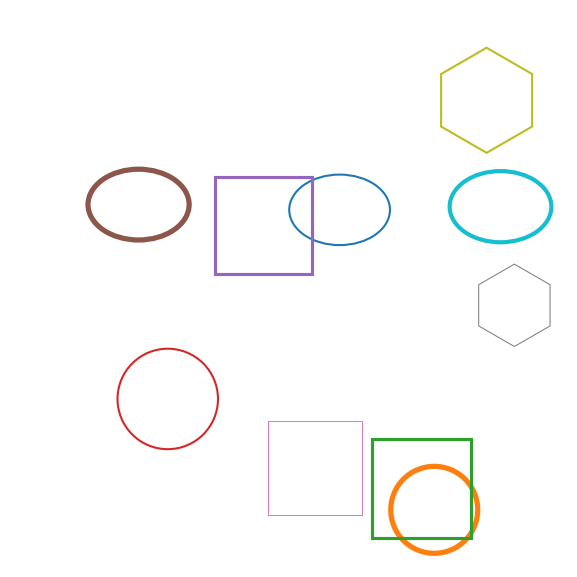[{"shape": "oval", "thickness": 1, "radius": 0.44, "center": [0.588, 0.636]}, {"shape": "circle", "thickness": 2.5, "radius": 0.38, "center": [0.752, 0.116]}, {"shape": "square", "thickness": 1.5, "radius": 0.43, "center": [0.73, 0.153]}, {"shape": "circle", "thickness": 1, "radius": 0.43, "center": [0.29, 0.308]}, {"shape": "square", "thickness": 1.5, "radius": 0.42, "center": [0.457, 0.608]}, {"shape": "oval", "thickness": 2.5, "radius": 0.44, "center": [0.24, 0.645]}, {"shape": "square", "thickness": 0.5, "radius": 0.41, "center": [0.545, 0.189]}, {"shape": "hexagon", "thickness": 0.5, "radius": 0.36, "center": [0.891, 0.47]}, {"shape": "hexagon", "thickness": 1, "radius": 0.45, "center": [0.843, 0.825]}, {"shape": "oval", "thickness": 2, "radius": 0.44, "center": [0.867, 0.641]}]